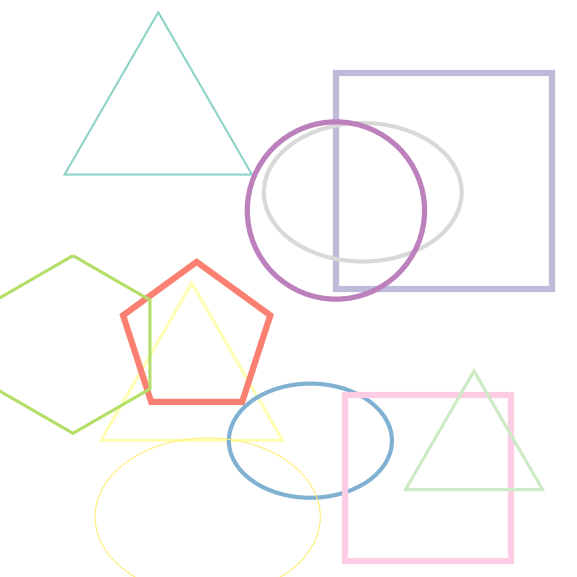[{"shape": "triangle", "thickness": 1, "radius": 0.94, "center": [0.274, 0.79]}, {"shape": "triangle", "thickness": 1.5, "radius": 0.91, "center": [0.332, 0.327]}, {"shape": "square", "thickness": 3, "radius": 0.94, "center": [0.769, 0.686]}, {"shape": "pentagon", "thickness": 3, "radius": 0.67, "center": [0.341, 0.412]}, {"shape": "oval", "thickness": 2, "radius": 0.71, "center": [0.537, 0.236]}, {"shape": "hexagon", "thickness": 1.5, "radius": 0.77, "center": [0.126, 0.403]}, {"shape": "square", "thickness": 3, "radius": 0.72, "center": [0.742, 0.171]}, {"shape": "oval", "thickness": 2, "radius": 0.86, "center": [0.628, 0.666]}, {"shape": "circle", "thickness": 2.5, "radius": 0.77, "center": [0.582, 0.635]}, {"shape": "triangle", "thickness": 1.5, "radius": 0.68, "center": [0.821, 0.22]}, {"shape": "oval", "thickness": 0.5, "radius": 0.98, "center": [0.36, 0.104]}]